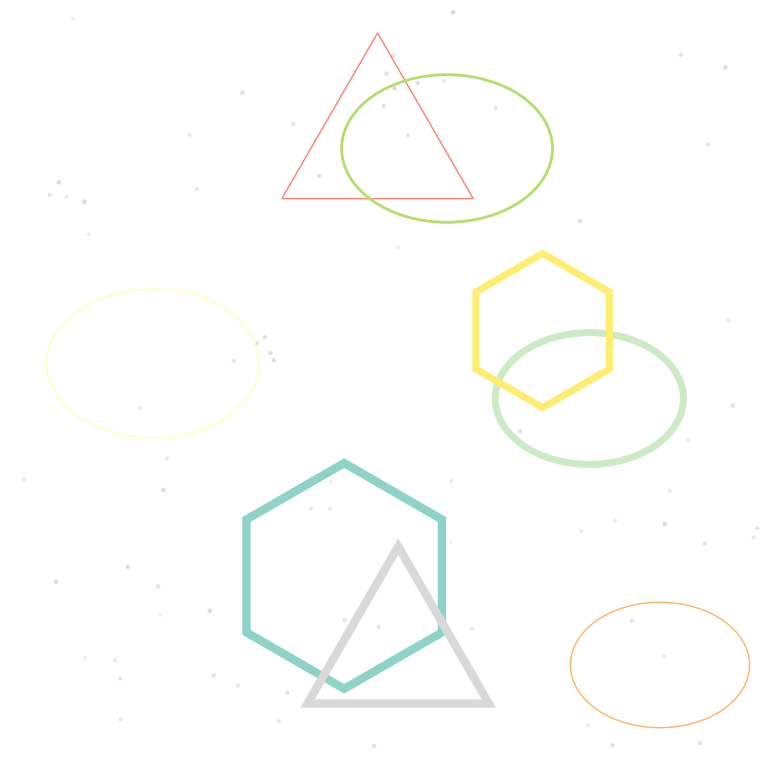[{"shape": "hexagon", "thickness": 3, "radius": 0.73, "center": [0.447, 0.252]}, {"shape": "oval", "thickness": 0.5, "radius": 0.69, "center": [0.199, 0.528]}, {"shape": "triangle", "thickness": 0.5, "radius": 0.72, "center": [0.49, 0.814]}, {"shape": "oval", "thickness": 0.5, "radius": 0.58, "center": [0.857, 0.136]}, {"shape": "oval", "thickness": 1, "radius": 0.68, "center": [0.581, 0.807]}, {"shape": "triangle", "thickness": 3, "radius": 0.68, "center": [0.517, 0.154]}, {"shape": "oval", "thickness": 2.5, "radius": 0.61, "center": [0.765, 0.482]}, {"shape": "hexagon", "thickness": 2.5, "radius": 0.5, "center": [0.705, 0.571]}]